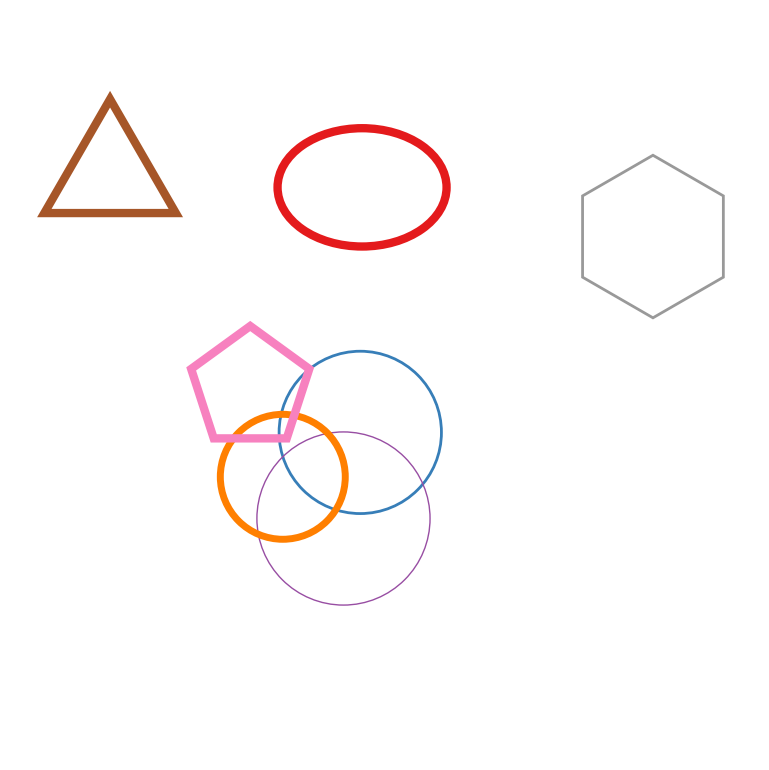[{"shape": "oval", "thickness": 3, "radius": 0.55, "center": [0.47, 0.757]}, {"shape": "circle", "thickness": 1, "radius": 0.53, "center": [0.468, 0.438]}, {"shape": "circle", "thickness": 0.5, "radius": 0.56, "center": [0.446, 0.327]}, {"shape": "circle", "thickness": 2.5, "radius": 0.41, "center": [0.367, 0.381]}, {"shape": "triangle", "thickness": 3, "radius": 0.49, "center": [0.143, 0.773]}, {"shape": "pentagon", "thickness": 3, "radius": 0.4, "center": [0.325, 0.496]}, {"shape": "hexagon", "thickness": 1, "radius": 0.53, "center": [0.848, 0.693]}]